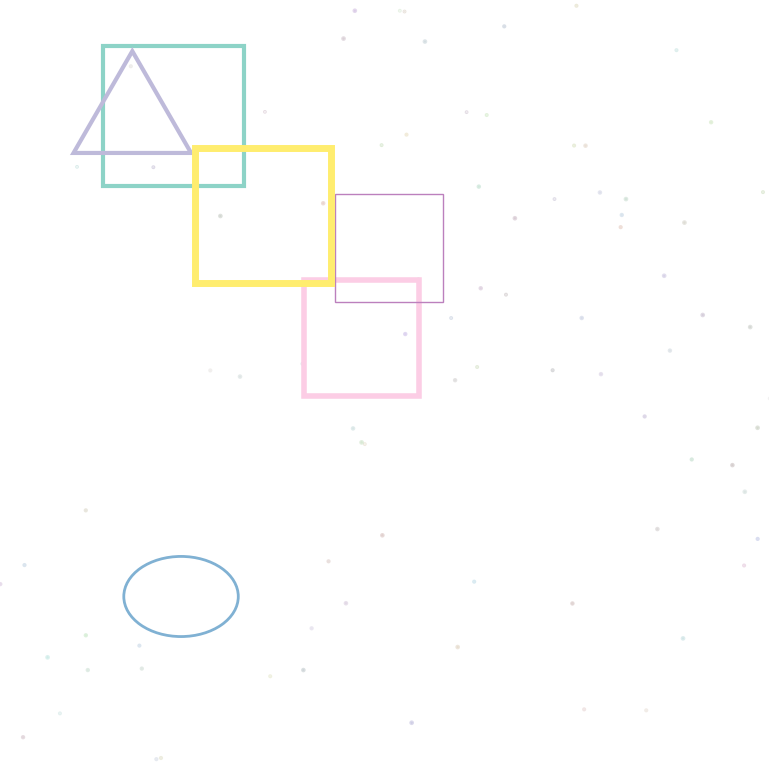[{"shape": "square", "thickness": 1.5, "radius": 0.46, "center": [0.225, 0.849]}, {"shape": "triangle", "thickness": 1.5, "radius": 0.44, "center": [0.172, 0.845]}, {"shape": "oval", "thickness": 1, "radius": 0.37, "center": [0.235, 0.225]}, {"shape": "square", "thickness": 2, "radius": 0.37, "center": [0.469, 0.561]}, {"shape": "square", "thickness": 0.5, "radius": 0.35, "center": [0.505, 0.678]}, {"shape": "square", "thickness": 2.5, "radius": 0.44, "center": [0.341, 0.72]}]